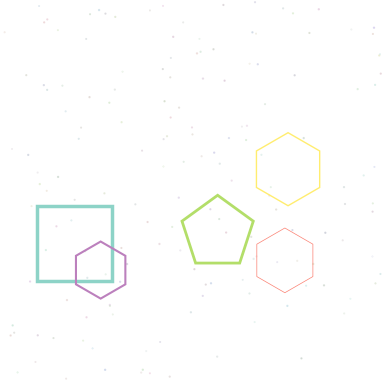[{"shape": "square", "thickness": 2.5, "radius": 0.49, "center": [0.193, 0.366]}, {"shape": "hexagon", "thickness": 0.5, "radius": 0.42, "center": [0.74, 0.324]}, {"shape": "pentagon", "thickness": 2, "radius": 0.49, "center": [0.565, 0.395]}, {"shape": "hexagon", "thickness": 1.5, "radius": 0.37, "center": [0.261, 0.299]}, {"shape": "hexagon", "thickness": 1, "radius": 0.47, "center": [0.748, 0.56]}]